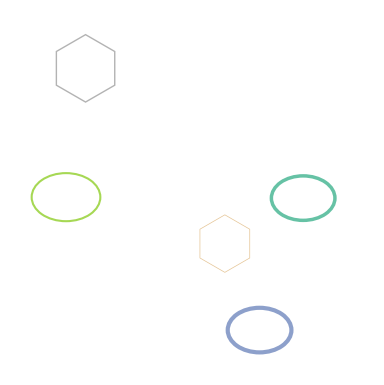[{"shape": "oval", "thickness": 2.5, "radius": 0.41, "center": [0.787, 0.485]}, {"shape": "oval", "thickness": 3, "radius": 0.41, "center": [0.674, 0.143]}, {"shape": "oval", "thickness": 1.5, "radius": 0.45, "center": [0.171, 0.488]}, {"shape": "hexagon", "thickness": 0.5, "radius": 0.37, "center": [0.584, 0.367]}, {"shape": "hexagon", "thickness": 1, "radius": 0.44, "center": [0.222, 0.822]}]